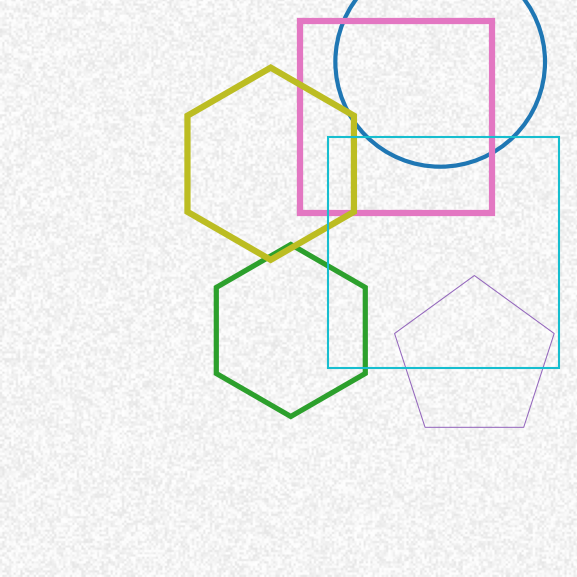[{"shape": "circle", "thickness": 2, "radius": 0.91, "center": [0.762, 0.892]}, {"shape": "hexagon", "thickness": 2.5, "radius": 0.74, "center": [0.504, 0.427]}, {"shape": "pentagon", "thickness": 0.5, "radius": 0.73, "center": [0.821, 0.377]}, {"shape": "square", "thickness": 3, "radius": 0.83, "center": [0.686, 0.797]}, {"shape": "hexagon", "thickness": 3, "radius": 0.83, "center": [0.469, 0.716]}, {"shape": "square", "thickness": 1, "radius": 1.0, "center": [0.767, 0.561]}]